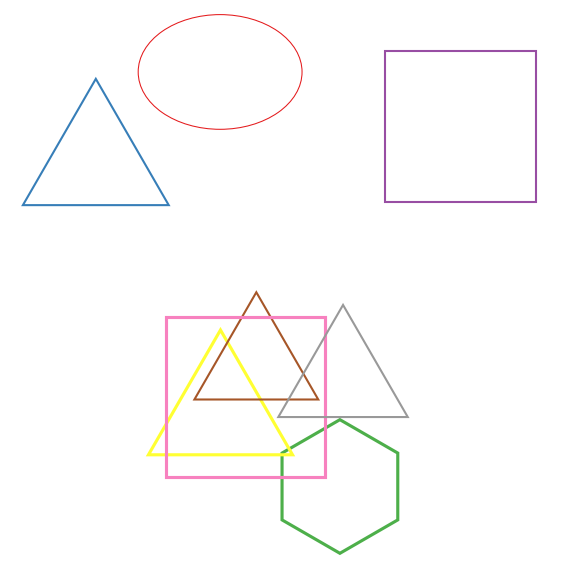[{"shape": "oval", "thickness": 0.5, "radius": 0.71, "center": [0.381, 0.875]}, {"shape": "triangle", "thickness": 1, "radius": 0.73, "center": [0.166, 0.717]}, {"shape": "hexagon", "thickness": 1.5, "radius": 0.58, "center": [0.589, 0.157]}, {"shape": "square", "thickness": 1, "radius": 0.65, "center": [0.798, 0.78]}, {"shape": "triangle", "thickness": 1.5, "radius": 0.72, "center": [0.382, 0.284]}, {"shape": "triangle", "thickness": 1, "radius": 0.62, "center": [0.444, 0.369]}, {"shape": "square", "thickness": 1.5, "radius": 0.69, "center": [0.425, 0.312]}, {"shape": "triangle", "thickness": 1, "radius": 0.65, "center": [0.594, 0.342]}]